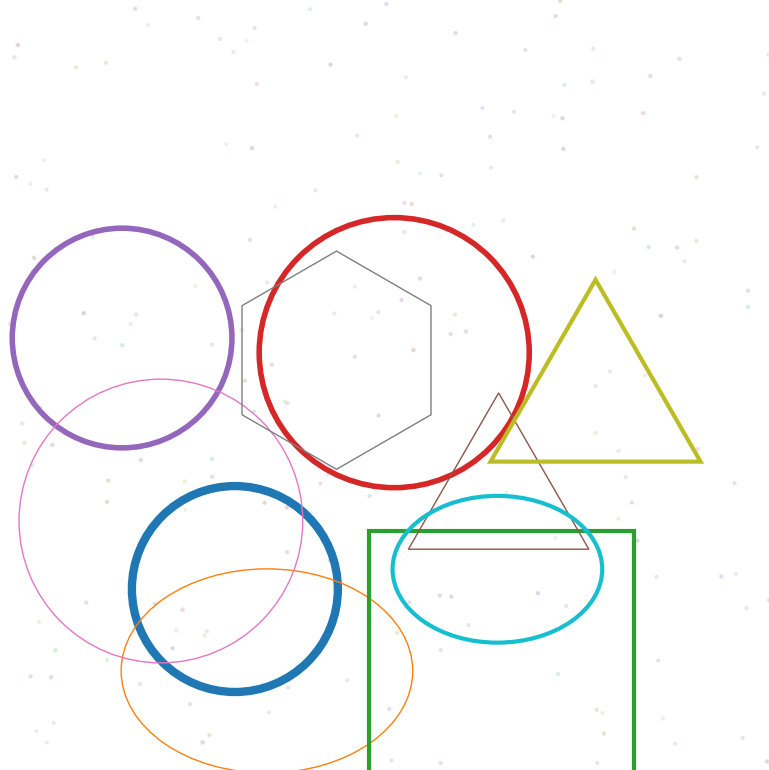[{"shape": "circle", "thickness": 3, "radius": 0.67, "center": [0.305, 0.235]}, {"shape": "oval", "thickness": 0.5, "radius": 0.95, "center": [0.347, 0.129]}, {"shape": "square", "thickness": 1.5, "radius": 0.86, "center": [0.652, 0.138]}, {"shape": "circle", "thickness": 2, "radius": 0.88, "center": [0.512, 0.542]}, {"shape": "circle", "thickness": 2, "radius": 0.71, "center": [0.159, 0.561]}, {"shape": "triangle", "thickness": 0.5, "radius": 0.68, "center": [0.648, 0.354]}, {"shape": "circle", "thickness": 0.5, "radius": 0.92, "center": [0.209, 0.323]}, {"shape": "hexagon", "thickness": 0.5, "radius": 0.71, "center": [0.437, 0.532]}, {"shape": "triangle", "thickness": 1.5, "radius": 0.79, "center": [0.773, 0.479]}, {"shape": "oval", "thickness": 1.5, "radius": 0.68, "center": [0.646, 0.261]}]